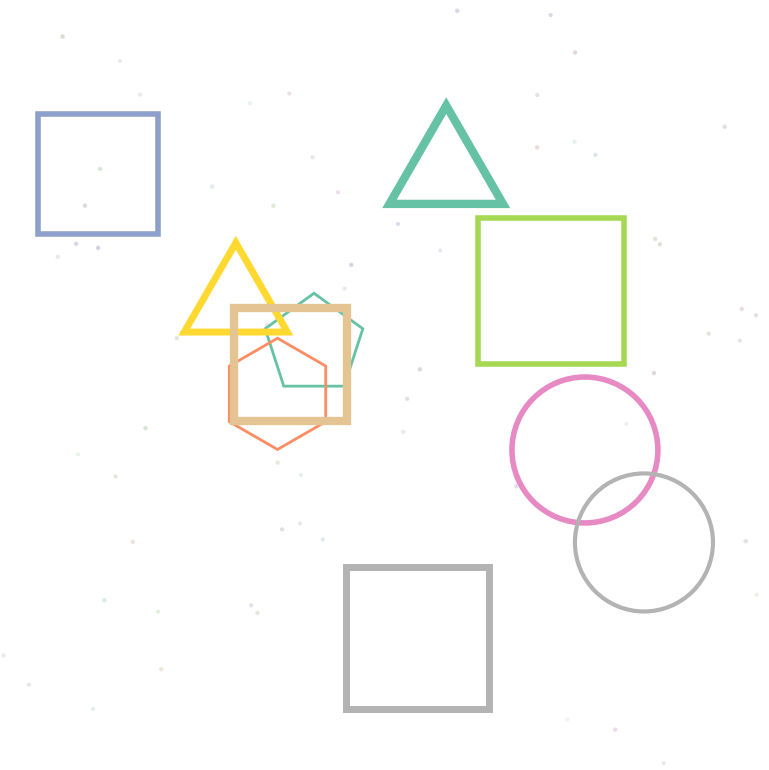[{"shape": "pentagon", "thickness": 1, "radius": 0.33, "center": [0.408, 0.552]}, {"shape": "triangle", "thickness": 3, "radius": 0.43, "center": [0.58, 0.778]}, {"shape": "hexagon", "thickness": 1, "radius": 0.36, "center": [0.36, 0.489]}, {"shape": "square", "thickness": 2, "radius": 0.39, "center": [0.127, 0.774]}, {"shape": "circle", "thickness": 2, "radius": 0.47, "center": [0.76, 0.416]}, {"shape": "square", "thickness": 2, "radius": 0.47, "center": [0.716, 0.622]}, {"shape": "triangle", "thickness": 2.5, "radius": 0.39, "center": [0.306, 0.607]}, {"shape": "square", "thickness": 3, "radius": 0.37, "center": [0.378, 0.527]}, {"shape": "circle", "thickness": 1.5, "radius": 0.45, "center": [0.836, 0.296]}, {"shape": "square", "thickness": 2.5, "radius": 0.46, "center": [0.542, 0.171]}]